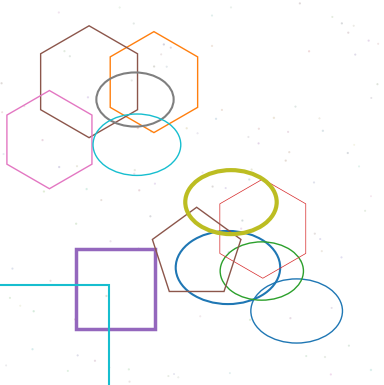[{"shape": "oval", "thickness": 1.5, "radius": 0.68, "center": [0.592, 0.305]}, {"shape": "oval", "thickness": 1, "radius": 0.6, "center": [0.771, 0.192]}, {"shape": "hexagon", "thickness": 1, "radius": 0.66, "center": [0.4, 0.787]}, {"shape": "oval", "thickness": 1, "radius": 0.54, "center": [0.68, 0.296]}, {"shape": "hexagon", "thickness": 0.5, "radius": 0.64, "center": [0.683, 0.406]}, {"shape": "square", "thickness": 2.5, "radius": 0.52, "center": [0.3, 0.249]}, {"shape": "pentagon", "thickness": 1, "radius": 0.6, "center": [0.511, 0.341]}, {"shape": "hexagon", "thickness": 1, "radius": 0.73, "center": [0.231, 0.788]}, {"shape": "hexagon", "thickness": 1, "radius": 0.64, "center": [0.128, 0.637]}, {"shape": "oval", "thickness": 1.5, "radius": 0.5, "center": [0.351, 0.742]}, {"shape": "oval", "thickness": 3, "radius": 0.59, "center": [0.6, 0.475]}, {"shape": "oval", "thickness": 1, "radius": 0.57, "center": [0.356, 0.624]}, {"shape": "square", "thickness": 1.5, "radius": 0.72, "center": [0.139, 0.117]}]